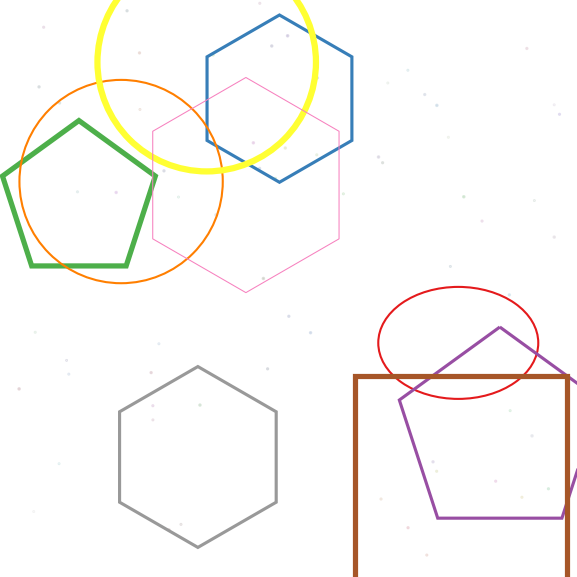[{"shape": "oval", "thickness": 1, "radius": 0.69, "center": [0.794, 0.405]}, {"shape": "hexagon", "thickness": 1.5, "radius": 0.72, "center": [0.484, 0.828]}, {"shape": "pentagon", "thickness": 2.5, "radius": 0.7, "center": [0.137, 0.651]}, {"shape": "pentagon", "thickness": 1.5, "radius": 0.91, "center": [0.865, 0.25]}, {"shape": "circle", "thickness": 1, "radius": 0.88, "center": [0.21, 0.685]}, {"shape": "circle", "thickness": 3, "radius": 0.95, "center": [0.358, 0.891]}, {"shape": "square", "thickness": 2.5, "radius": 0.92, "center": [0.798, 0.164]}, {"shape": "hexagon", "thickness": 0.5, "radius": 0.93, "center": [0.426, 0.679]}, {"shape": "hexagon", "thickness": 1.5, "radius": 0.78, "center": [0.343, 0.208]}]